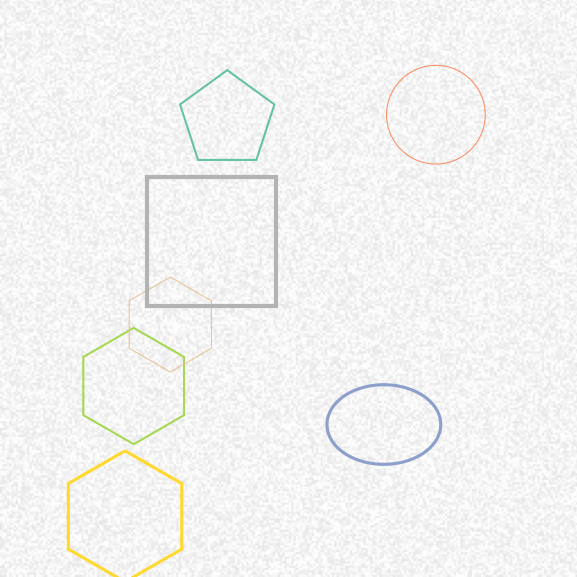[{"shape": "pentagon", "thickness": 1, "radius": 0.43, "center": [0.393, 0.792]}, {"shape": "circle", "thickness": 0.5, "radius": 0.43, "center": [0.755, 0.801]}, {"shape": "oval", "thickness": 1.5, "radius": 0.49, "center": [0.665, 0.264]}, {"shape": "hexagon", "thickness": 1, "radius": 0.5, "center": [0.231, 0.331]}, {"shape": "hexagon", "thickness": 1.5, "radius": 0.57, "center": [0.217, 0.105]}, {"shape": "hexagon", "thickness": 0.5, "radius": 0.41, "center": [0.295, 0.437]}, {"shape": "square", "thickness": 2, "radius": 0.56, "center": [0.367, 0.581]}]